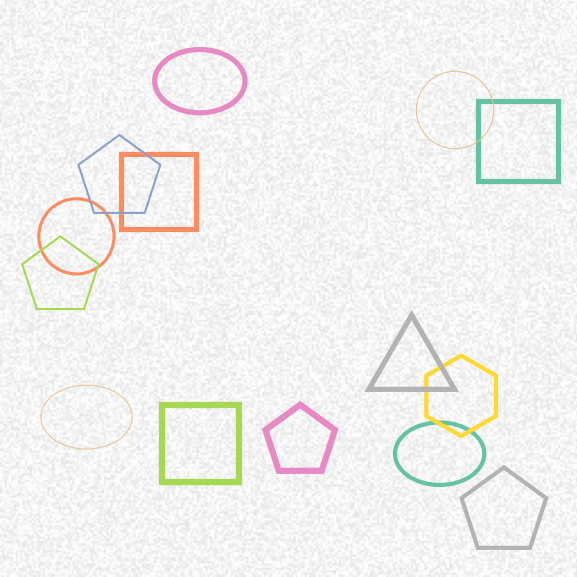[{"shape": "square", "thickness": 2.5, "radius": 0.35, "center": [0.897, 0.755]}, {"shape": "oval", "thickness": 2, "radius": 0.39, "center": [0.761, 0.213]}, {"shape": "square", "thickness": 2.5, "radius": 0.32, "center": [0.274, 0.667]}, {"shape": "circle", "thickness": 1.5, "radius": 0.33, "center": [0.132, 0.59]}, {"shape": "pentagon", "thickness": 1, "radius": 0.37, "center": [0.207, 0.691]}, {"shape": "pentagon", "thickness": 3, "radius": 0.32, "center": [0.52, 0.235]}, {"shape": "oval", "thickness": 2.5, "radius": 0.39, "center": [0.346, 0.859]}, {"shape": "pentagon", "thickness": 1, "radius": 0.35, "center": [0.105, 0.52]}, {"shape": "square", "thickness": 3, "radius": 0.33, "center": [0.347, 0.232]}, {"shape": "hexagon", "thickness": 2, "radius": 0.35, "center": [0.799, 0.314]}, {"shape": "oval", "thickness": 0.5, "radius": 0.4, "center": [0.15, 0.277]}, {"shape": "circle", "thickness": 0.5, "radius": 0.34, "center": [0.788, 0.809]}, {"shape": "triangle", "thickness": 2.5, "radius": 0.43, "center": [0.713, 0.368]}, {"shape": "pentagon", "thickness": 2, "radius": 0.39, "center": [0.873, 0.113]}]